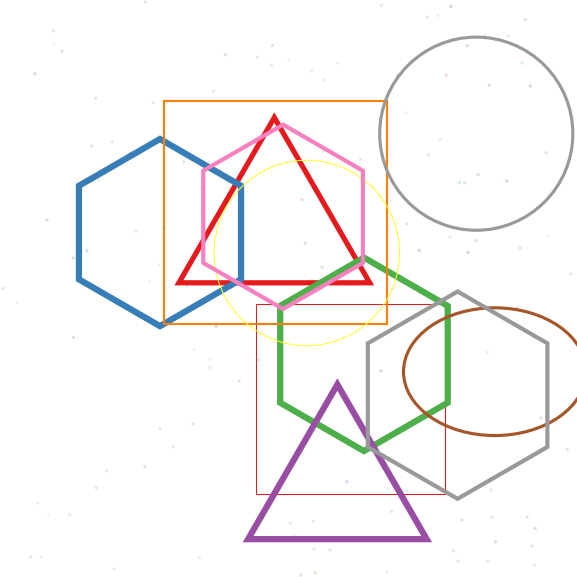[{"shape": "square", "thickness": 0.5, "radius": 0.82, "center": [0.607, 0.308]}, {"shape": "triangle", "thickness": 2.5, "radius": 0.95, "center": [0.475, 0.605]}, {"shape": "hexagon", "thickness": 3, "radius": 0.81, "center": [0.277, 0.596]}, {"shape": "hexagon", "thickness": 3, "radius": 0.84, "center": [0.63, 0.386]}, {"shape": "triangle", "thickness": 3, "radius": 0.89, "center": [0.584, 0.155]}, {"shape": "square", "thickness": 1, "radius": 0.97, "center": [0.477, 0.632]}, {"shape": "circle", "thickness": 0.5, "radius": 0.8, "center": [0.531, 0.561]}, {"shape": "oval", "thickness": 1.5, "radius": 0.79, "center": [0.857, 0.356]}, {"shape": "hexagon", "thickness": 2, "radius": 0.8, "center": [0.49, 0.624]}, {"shape": "circle", "thickness": 1.5, "radius": 0.84, "center": [0.825, 0.768]}, {"shape": "hexagon", "thickness": 2, "radius": 0.9, "center": [0.792, 0.315]}]